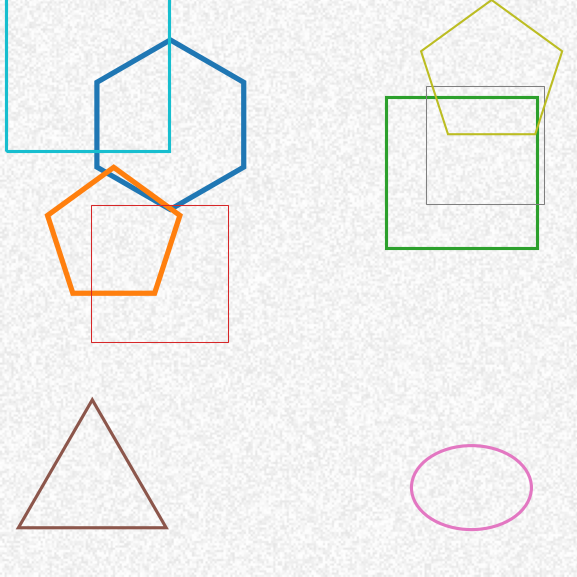[{"shape": "hexagon", "thickness": 2.5, "radius": 0.73, "center": [0.295, 0.783]}, {"shape": "pentagon", "thickness": 2.5, "radius": 0.6, "center": [0.197, 0.589]}, {"shape": "square", "thickness": 1.5, "radius": 0.66, "center": [0.799, 0.7]}, {"shape": "square", "thickness": 0.5, "radius": 0.59, "center": [0.276, 0.525]}, {"shape": "triangle", "thickness": 1.5, "radius": 0.74, "center": [0.16, 0.159]}, {"shape": "oval", "thickness": 1.5, "radius": 0.52, "center": [0.816, 0.155]}, {"shape": "square", "thickness": 0.5, "radius": 0.51, "center": [0.84, 0.749]}, {"shape": "pentagon", "thickness": 1, "radius": 0.64, "center": [0.851, 0.871]}, {"shape": "square", "thickness": 1.5, "radius": 0.7, "center": [0.151, 0.879]}]